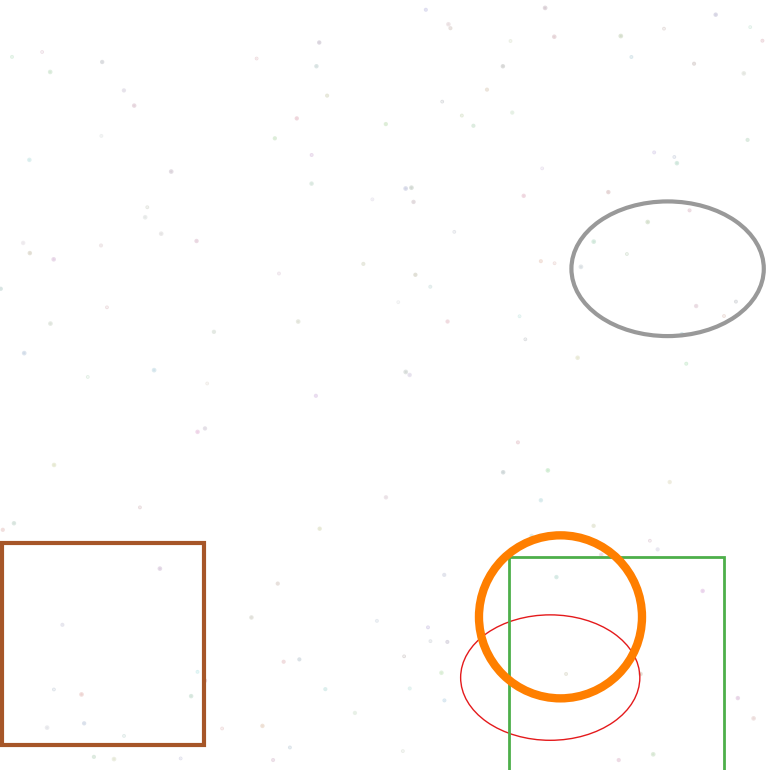[{"shape": "oval", "thickness": 0.5, "radius": 0.58, "center": [0.715, 0.12]}, {"shape": "square", "thickness": 1, "radius": 0.7, "center": [0.801, 0.137]}, {"shape": "circle", "thickness": 3, "radius": 0.53, "center": [0.728, 0.199]}, {"shape": "square", "thickness": 1.5, "radius": 0.65, "center": [0.134, 0.164]}, {"shape": "oval", "thickness": 1.5, "radius": 0.62, "center": [0.867, 0.651]}]